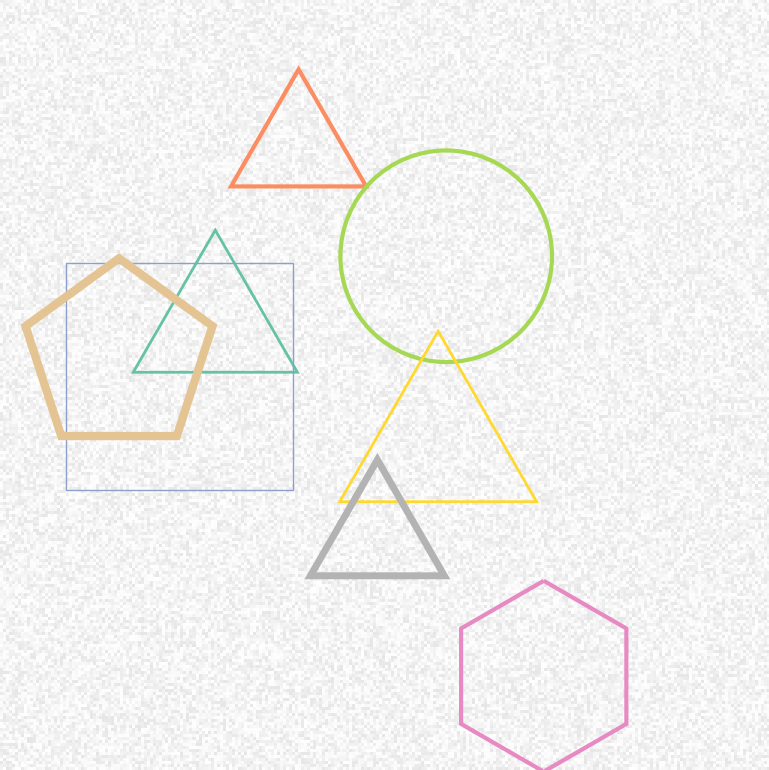[{"shape": "triangle", "thickness": 1, "radius": 0.62, "center": [0.28, 0.578]}, {"shape": "triangle", "thickness": 1.5, "radius": 0.51, "center": [0.388, 0.809]}, {"shape": "square", "thickness": 0.5, "radius": 0.74, "center": [0.233, 0.51]}, {"shape": "hexagon", "thickness": 1.5, "radius": 0.62, "center": [0.706, 0.122]}, {"shape": "circle", "thickness": 1.5, "radius": 0.69, "center": [0.579, 0.667]}, {"shape": "triangle", "thickness": 1, "radius": 0.74, "center": [0.569, 0.422]}, {"shape": "pentagon", "thickness": 3, "radius": 0.64, "center": [0.155, 0.537]}, {"shape": "triangle", "thickness": 2.5, "radius": 0.5, "center": [0.49, 0.302]}]